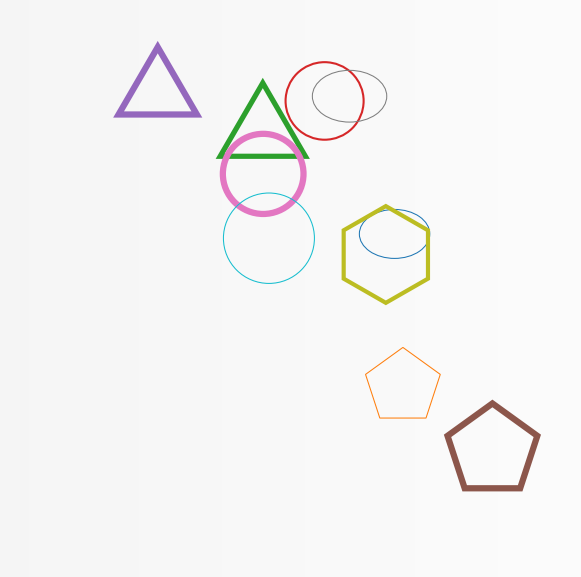[{"shape": "oval", "thickness": 0.5, "radius": 0.3, "center": [0.679, 0.594]}, {"shape": "pentagon", "thickness": 0.5, "radius": 0.34, "center": [0.693, 0.33]}, {"shape": "triangle", "thickness": 2.5, "radius": 0.42, "center": [0.452, 0.771]}, {"shape": "circle", "thickness": 1, "radius": 0.34, "center": [0.558, 0.824]}, {"shape": "triangle", "thickness": 3, "radius": 0.39, "center": [0.271, 0.84]}, {"shape": "pentagon", "thickness": 3, "radius": 0.41, "center": [0.847, 0.219]}, {"shape": "circle", "thickness": 3, "radius": 0.35, "center": [0.453, 0.698]}, {"shape": "oval", "thickness": 0.5, "radius": 0.32, "center": [0.601, 0.833]}, {"shape": "hexagon", "thickness": 2, "radius": 0.42, "center": [0.664, 0.558]}, {"shape": "circle", "thickness": 0.5, "radius": 0.39, "center": [0.463, 0.587]}]